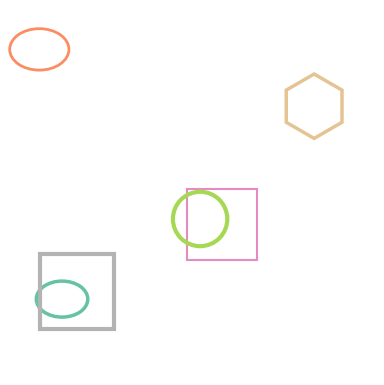[{"shape": "oval", "thickness": 2.5, "radius": 0.33, "center": [0.161, 0.223]}, {"shape": "oval", "thickness": 2, "radius": 0.38, "center": [0.102, 0.872]}, {"shape": "square", "thickness": 1.5, "radius": 0.46, "center": [0.576, 0.418]}, {"shape": "circle", "thickness": 3, "radius": 0.35, "center": [0.52, 0.431]}, {"shape": "hexagon", "thickness": 2.5, "radius": 0.42, "center": [0.816, 0.724]}, {"shape": "square", "thickness": 3, "radius": 0.48, "center": [0.2, 0.242]}]